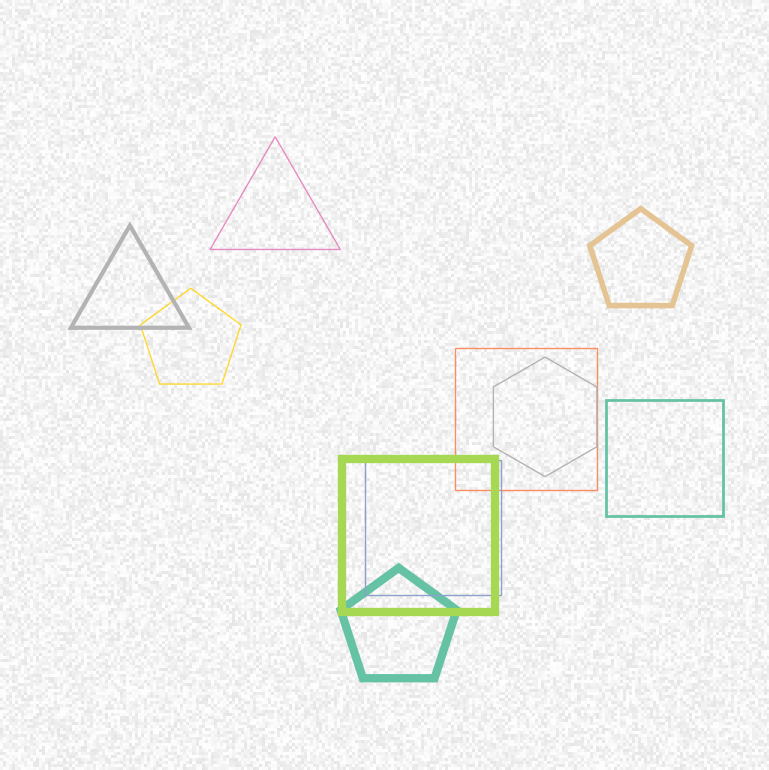[{"shape": "pentagon", "thickness": 3, "radius": 0.4, "center": [0.518, 0.183]}, {"shape": "square", "thickness": 1, "radius": 0.38, "center": [0.863, 0.405]}, {"shape": "square", "thickness": 0.5, "radius": 0.46, "center": [0.683, 0.456]}, {"shape": "square", "thickness": 0.5, "radius": 0.44, "center": [0.562, 0.315]}, {"shape": "triangle", "thickness": 0.5, "radius": 0.49, "center": [0.357, 0.725]}, {"shape": "square", "thickness": 3, "radius": 0.5, "center": [0.543, 0.304]}, {"shape": "pentagon", "thickness": 0.5, "radius": 0.34, "center": [0.248, 0.557]}, {"shape": "pentagon", "thickness": 2, "radius": 0.35, "center": [0.832, 0.659]}, {"shape": "hexagon", "thickness": 0.5, "radius": 0.39, "center": [0.708, 0.459]}, {"shape": "triangle", "thickness": 1.5, "radius": 0.44, "center": [0.169, 0.619]}]